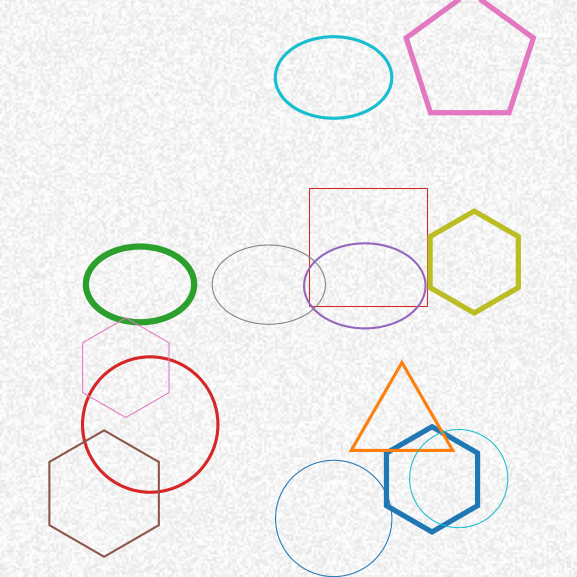[{"shape": "circle", "thickness": 0.5, "radius": 0.5, "center": [0.578, 0.101]}, {"shape": "hexagon", "thickness": 2.5, "radius": 0.46, "center": [0.748, 0.169]}, {"shape": "triangle", "thickness": 1.5, "radius": 0.51, "center": [0.696, 0.27]}, {"shape": "oval", "thickness": 3, "radius": 0.47, "center": [0.242, 0.507]}, {"shape": "square", "thickness": 0.5, "radius": 0.51, "center": [0.638, 0.571]}, {"shape": "circle", "thickness": 1.5, "radius": 0.59, "center": [0.26, 0.264]}, {"shape": "oval", "thickness": 1, "radius": 0.53, "center": [0.632, 0.504]}, {"shape": "hexagon", "thickness": 1, "radius": 0.55, "center": [0.18, 0.144]}, {"shape": "pentagon", "thickness": 2.5, "radius": 0.58, "center": [0.813, 0.898]}, {"shape": "hexagon", "thickness": 0.5, "radius": 0.43, "center": [0.218, 0.362]}, {"shape": "oval", "thickness": 0.5, "radius": 0.49, "center": [0.465, 0.506]}, {"shape": "hexagon", "thickness": 2.5, "radius": 0.44, "center": [0.821, 0.545]}, {"shape": "oval", "thickness": 1.5, "radius": 0.5, "center": [0.578, 0.865]}, {"shape": "circle", "thickness": 0.5, "radius": 0.42, "center": [0.794, 0.17]}]